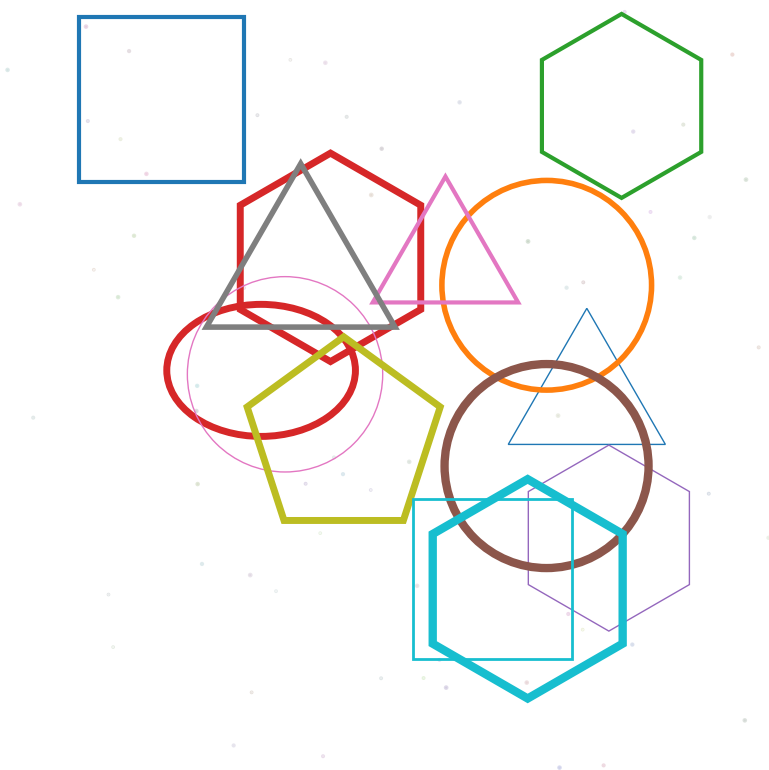[{"shape": "square", "thickness": 1.5, "radius": 0.54, "center": [0.21, 0.871]}, {"shape": "triangle", "thickness": 0.5, "radius": 0.59, "center": [0.762, 0.482]}, {"shape": "circle", "thickness": 2, "radius": 0.68, "center": [0.71, 0.63]}, {"shape": "hexagon", "thickness": 1.5, "radius": 0.6, "center": [0.807, 0.862]}, {"shape": "oval", "thickness": 2.5, "radius": 0.61, "center": [0.339, 0.519]}, {"shape": "hexagon", "thickness": 2.5, "radius": 0.68, "center": [0.429, 0.666]}, {"shape": "hexagon", "thickness": 0.5, "radius": 0.6, "center": [0.791, 0.301]}, {"shape": "circle", "thickness": 3, "radius": 0.66, "center": [0.71, 0.395]}, {"shape": "circle", "thickness": 0.5, "radius": 0.63, "center": [0.37, 0.514]}, {"shape": "triangle", "thickness": 1.5, "radius": 0.55, "center": [0.578, 0.662]}, {"shape": "triangle", "thickness": 2, "radius": 0.71, "center": [0.391, 0.646]}, {"shape": "pentagon", "thickness": 2.5, "radius": 0.66, "center": [0.446, 0.431]}, {"shape": "hexagon", "thickness": 3, "radius": 0.71, "center": [0.685, 0.235]}, {"shape": "square", "thickness": 1, "radius": 0.52, "center": [0.64, 0.248]}]